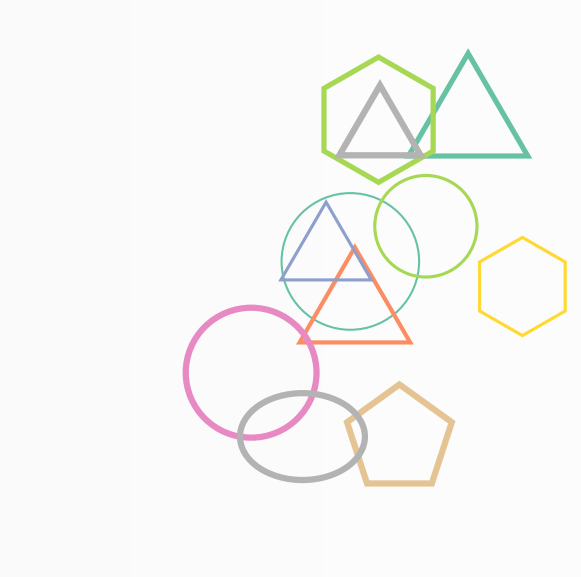[{"shape": "circle", "thickness": 1, "radius": 0.59, "center": [0.603, 0.546]}, {"shape": "triangle", "thickness": 2.5, "radius": 0.59, "center": [0.805, 0.788]}, {"shape": "triangle", "thickness": 2, "radius": 0.55, "center": [0.611, 0.461]}, {"shape": "triangle", "thickness": 1.5, "radius": 0.45, "center": [0.561, 0.559]}, {"shape": "circle", "thickness": 3, "radius": 0.56, "center": [0.432, 0.354]}, {"shape": "hexagon", "thickness": 2.5, "radius": 0.54, "center": [0.651, 0.792]}, {"shape": "circle", "thickness": 1.5, "radius": 0.44, "center": [0.733, 0.607]}, {"shape": "hexagon", "thickness": 1.5, "radius": 0.42, "center": [0.899, 0.503]}, {"shape": "pentagon", "thickness": 3, "radius": 0.47, "center": [0.687, 0.239]}, {"shape": "oval", "thickness": 3, "radius": 0.54, "center": [0.52, 0.243]}, {"shape": "triangle", "thickness": 3, "radius": 0.4, "center": [0.654, 0.771]}]